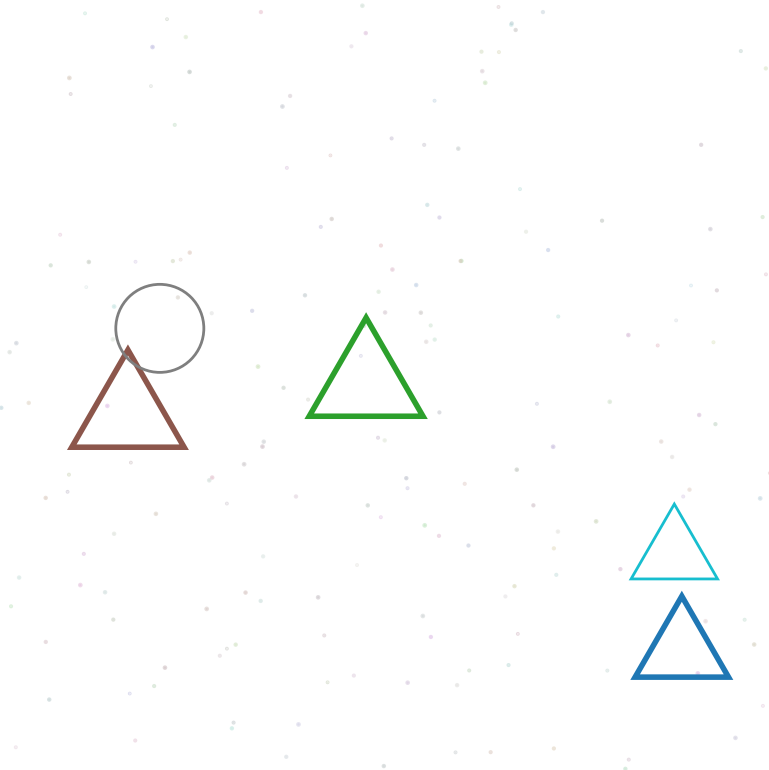[{"shape": "triangle", "thickness": 2, "radius": 0.35, "center": [0.885, 0.156]}, {"shape": "triangle", "thickness": 2, "radius": 0.43, "center": [0.475, 0.502]}, {"shape": "triangle", "thickness": 2, "radius": 0.42, "center": [0.166, 0.461]}, {"shape": "circle", "thickness": 1, "radius": 0.29, "center": [0.208, 0.574]}, {"shape": "triangle", "thickness": 1, "radius": 0.32, "center": [0.876, 0.281]}]